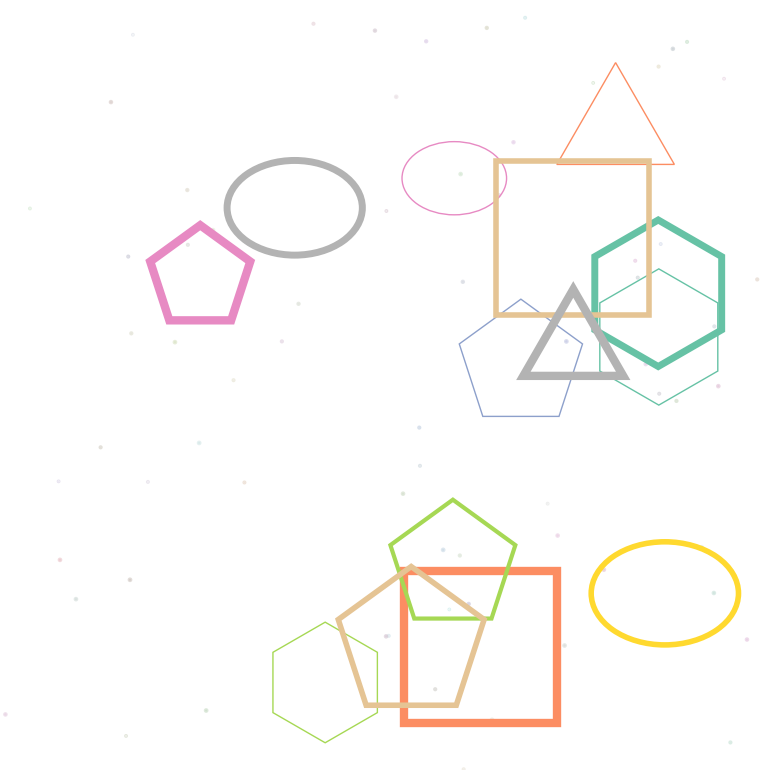[{"shape": "hexagon", "thickness": 0.5, "radius": 0.44, "center": [0.856, 0.562]}, {"shape": "hexagon", "thickness": 2.5, "radius": 0.48, "center": [0.855, 0.619]}, {"shape": "triangle", "thickness": 0.5, "radius": 0.44, "center": [0.799, 0.831]}, {"shape": "square", "thickness": 3, "radius": 0.5, "center": [0.624, 0.16]}, {"shape": "pentagon", "thickness": 0.5, "radius": 0.42, "center": [0.676, 0.527]}, {"shape": "oval", "thickness": 0.5, "radius": 0.34, "center": [0.59, 0.769]}, {"shape": "pentagon", "thickness": 3, "radius": 0.34, "center": [0.26, 0.639]}, {"shape": "pentagon", "thickness": 1.5, "radius": 0.43, "center": [0.588, 0.266]}, {"shape": "hexagon", "thickness": 0.5, "radius": 0.39, "center": [0.422, 0.114]}, {"shape": "oval", "thickness": 2, "radius": 0.48, "center": [0.863, 0.229]}, {"shape": "pentagon", "thickness": 2, "radius": 0.5, "center": [0.534, 0.165]}, {"shape": "square", "thickness": 2, "radius": 0.5, "center": [0.743, 0.69]}, {"shape": "triangle", "thickness": 3, "radius": 0.37, "center": [0.745, 0.549]}, {"shape": "oval", "thickness": 2.5, "radius": 0.44, "center": [0.383, 0.73]}]